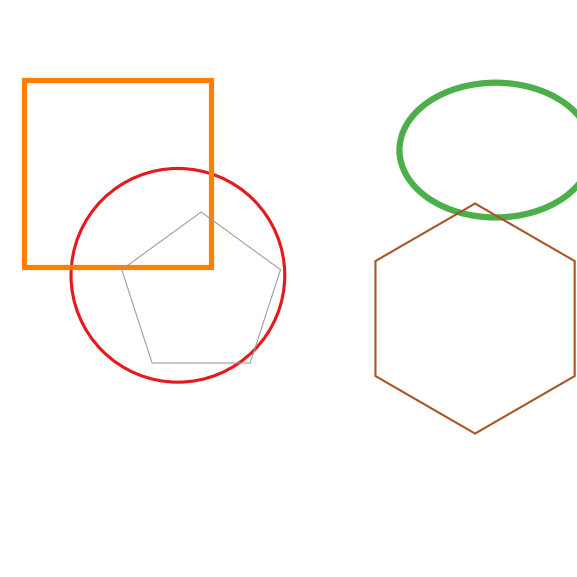[{"shape": "circle", "thickness": 1.5, "radius": 0.93, "center": [0.308, 0.522]}, {"shape": "oval", "thickness": 3, "radius": 0.83, "center": [0.858, 0.739]}, {"shape": "square", "thickness": 2.5, "radius": 0.81, "center": [0.203, 0.699]}, {"shape": "hexagon", "thickness": 1, "radius": 1.0, "center": [0.823, 0.448]}, {"shape": "pentagon", "thickness": 0.5, "radius": 0.72, "center": [0.348, 0.487]}]